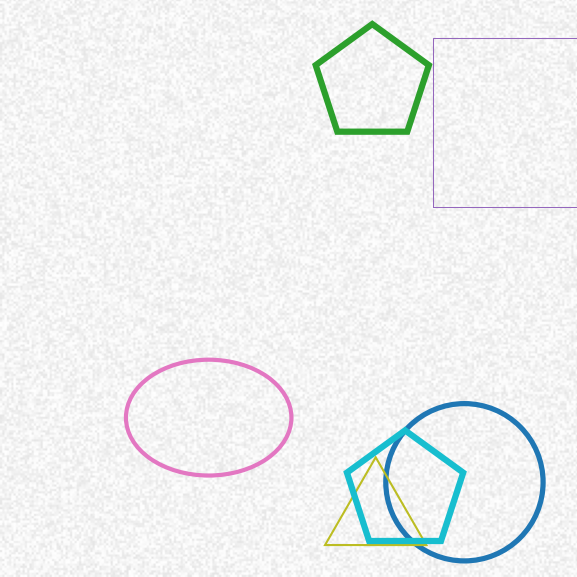[{"shape": "circle", "thickness": 2.5, "radius": 0.68, "center": [0.804, 0.164]}, {"shape": "pentagon", "thickness": 3, "radius": 0.52, "center": [0.645, 0.854]}, {"shape": "square", "thickness": 0.5, "radius": 0.73, "center": [0.896, 0.787]}, {"shape": "oval", "thickness": 2, "radius": 0.72, "center": [0.361, 0.276]}, {"shape": "triangle", "thickness": 1, "radius": 0.51, "center": [0.651, 0.106]}, {"shape": "pentagon", "thickness": 3, "radius": 0.53, "center": [0.701, 0.148]}]